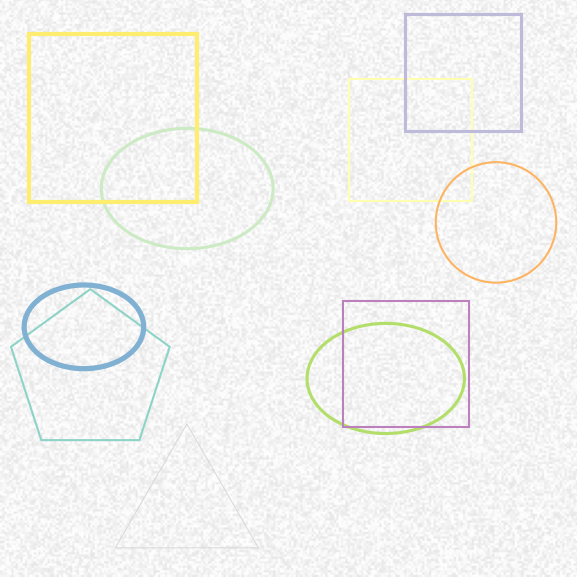[{"shape": "pentagon", "thickness": 1, "radius": 0.72, "center": [0.156, 0.354]}, {"shape": "square", "thickness": 1, "radius": 0.53, "center": [0.71, 0.757]}, {"shape": "square", "thickness": 1.5, "radius": 0.5, "center": [0.802, 0.873]}, {"shape": "oval", "thickness": 2.5, "radius": 0.52, "center": [0.145, 0.433]}, {"shape": "circle", "thickness": 1, "radius": 0.52, "center": [0.859, 0.614]}, {"shape": "oval", "thickness": 1.5, "radius": 0.68, "center": [0.668, 0.344]}, {"shape": "triangle", "thickness": 0.5, "radius": 0.72, "center": [0.324, 0.122]}, {"shape": "square", "thickness": 1, "radius": 0.55, "center": [0.703, 0.369]}, {"shape": "oval", "thickness": 1.5, "radius": 0.74, "center": [0.324, 0.673]}, {"shape": "square", "thickness": 2, "radius": 0.73, "center": [0.195, 0.794]}]